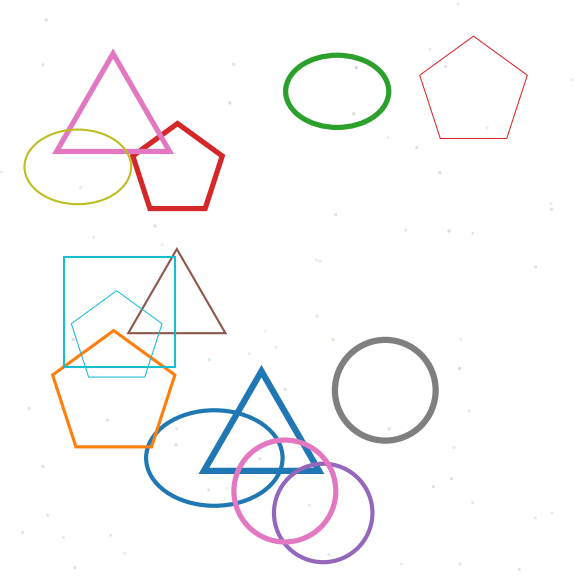[{"shape": "oval", "thickness": 2, "radius": 0.59, "center": [0.371, 0.206]}, {"shape": "triangle", "thickness": 3, "radius": 0.58, "center": [0.453, 0.241]}, {"shape": "pentagon", "thickness": 1.5, "radius": 0.56, "center": [0.197, 0.315]}, {"shape": "oval", "thickness": 2.5, "radius": 0.45, "center": [0.584, 0.841]}, {"shape": "pentagon", "thickness": 2.5, "radius": 0.41, "center": [0.307, 0.704]}, {"shape": "pentagon", "thickness": 0.5, "radius": 0.49, "center": [0.82, 0.839]}, {"shape": "circle", "thickness": 2, "radius": 0.43, "center": [0.56, 0.111]}, {"shape": "triangle", "thickness": 1, "radius": 0.49, "center": [0.306, 0.471]}, {"shape": "triangle", "thickness": 2.5, "radius": 0.57, "center": [0.196, 0.793]}, {"shape": "circle", "thickness": 2.5, "radius": 0.44, "center": [0.493, 0.149]}, {"shape": "circle", "thickness": 3, "radius": 0.44, "center": [0.667, 0.323]}, {"shape": "oval", "thickness": 1, "radius": 0.46, "center": [0.135, 0.71]}, {"shape": "pentagon", "thickness": 0.5, "radius": 0.41, "center": [0.202, 0.413]}, {"shape": "square", "thickness": 1, "radius": 0.48, "center": [0.207, 0.459]}]